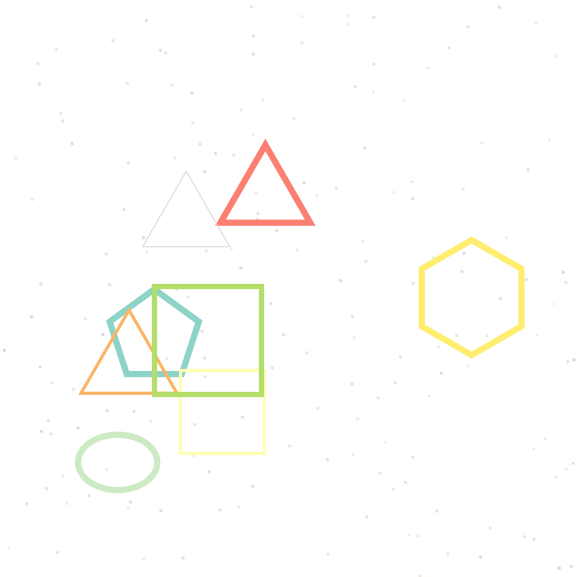[{"shape": "pentagon", "thickness": 3, "radius": 0.41, "center": [0.267, 0.417]}, {"shape": "square", "thickness": 1.5, "radius": 0.36, "center": [0.385, 0.286]}, {"shape": "triangle", "thickness": 3, "radius": 0.45, "center": [0.46, 0.658]}, {"shape": "triangle", "thickness": 1.5, "radius": 0.48, "center": [0.223, 0.366]}, {"shape": "square", "thickness": 2.5, "radius": 0.47, "center": [0.359, 0.41]}, {"shape": "triangle", "thickness": 0.5, "radius": 0.44, "center": [0.322, 0.615]}, {"shape": "oval", "thickness": 3, "radius": 0.34, "center": [0.204, 0.198]}, {"shape": "hexagon", "thickness": 3, "radius": 0.5, "center": [0.817, 0.484]}]